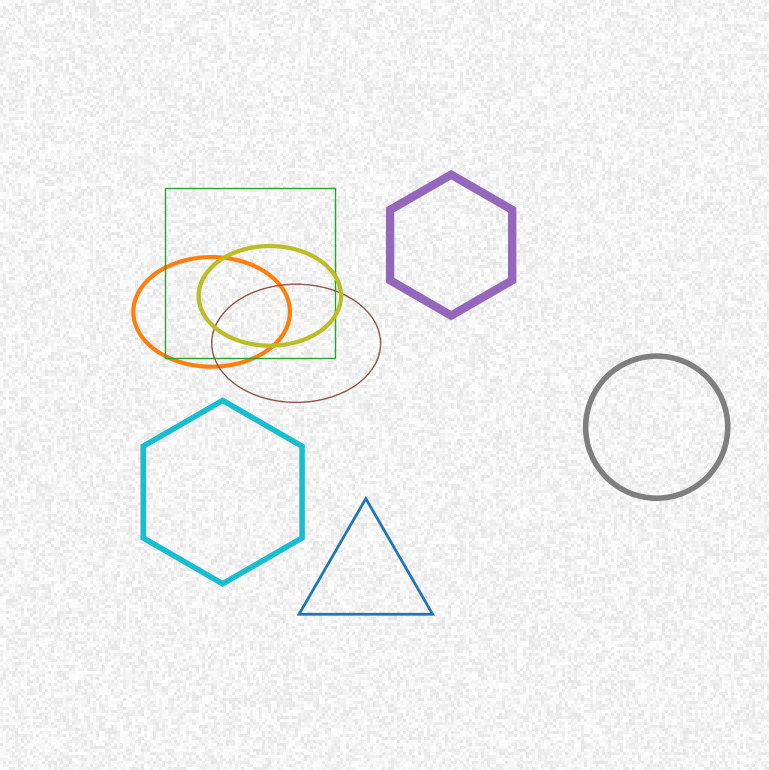[{"shape": "triangle", "thickness": 1, "radius": 0.5, "center": [0.475, 0.252]}, {"shape": "oval", "thickness": 1.5, "radius": 0.51, "center": [0.275, 0.595]}, {"shape": "square", "thickness": 0.5, "radius": 0.55, "center": [0.324, 0.646]}, {"shape": "hexagon", "thickness": 3, "radius": 0.46, "center": [0.586, 0.682]}, {"shape": "oval", "thickness": 0.5, "radius": 0.55, "center": [0.385, 0.554]}, {"shape": "circle", "thickness": 2, "radius": 0.46, "center": [0.853, 0.445]}, {"shape": "oval", "thickness": 1.5, "radius": 0.46, "center": [0.35, 0.616]}, {"shape": "hexagon", "thickness": 2, "radius": 0.6, "center": [0.289, 0.361]}]